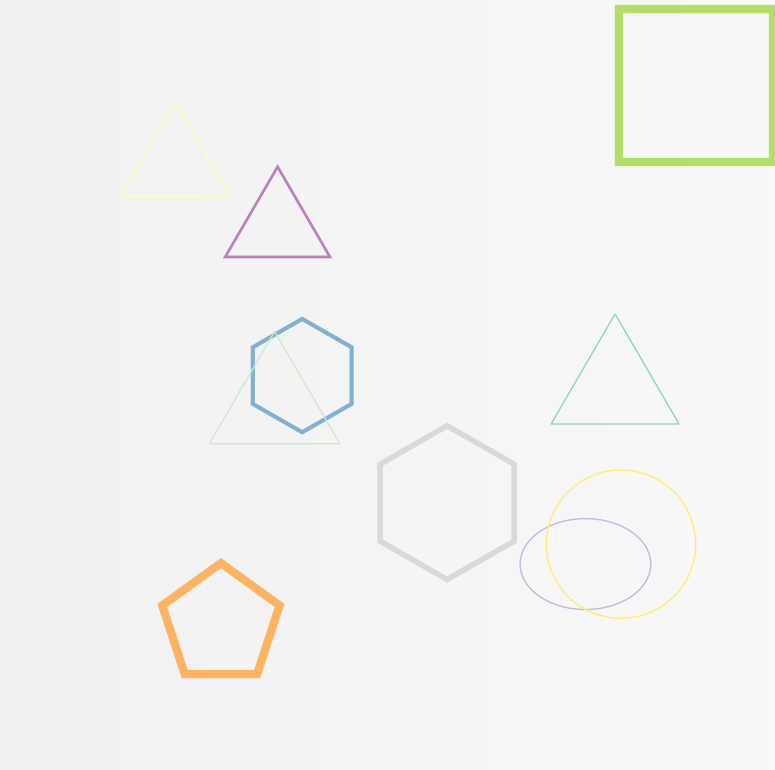[{"shape": "triangle", "thickness": 0.5, "radius": 0.48, "center": [0.794, 0.497]}, {"shape": "triangle", "thickness": 0.5, "radius": 0.41, "center": [0.226, 0.786]}, {"shape": "oval", "thickness": 0.5, "radius": 0.42, "center": [0.755, 0.267]}, {"shape": "hexagon", "thickness": 1.5, "radius": 0.37, "center": [0.39, 0.512]}, {"shape": "pentagon", "thickness": 3, "radius": 0.4, "center": [0.285, 0.189]}, {"shape": "square", "thickness": 3, "radius": 0.5, "center": [0.899, 0.889]}, {"shape": "hexagon", "thickness": 2, "radius": 0.5, "center": [0.577, 0.347]}, {"shape": "triangle", "thickness": 1, "radius": 0.39, "center": [0.358, 0.705]}, {"shape": "triangle", "thickness": 0.5, "radius": 0.49, "center": [0.354, 0.472]}, {"shape": "circle", "thickness": 0.5, "radius": 0.48, "center": [0.801, 0.293]}]